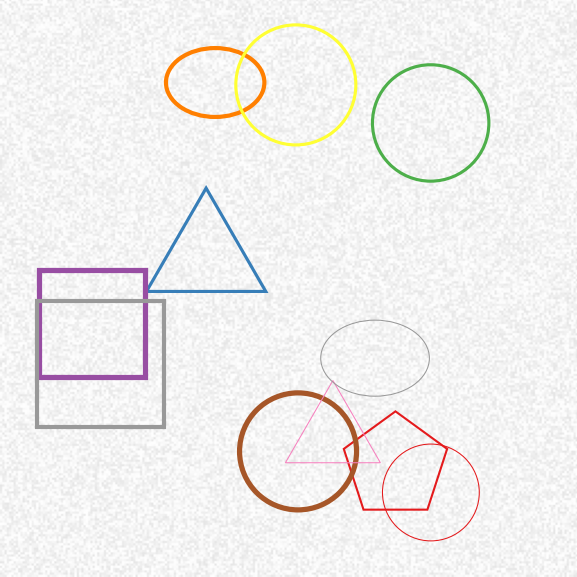[{"shape": "pentagon", "thickness": 1, "radius": 0.47, "center": [0.685, 0.193]}, {"shape": "circle", "thickness": 0.5, "radius": 0.42, "center": [0.746, 0.146]}, {"shape": "triangle", "thickness": 1.5, "radius": 0.6, "center": [0.357, 0.554]}, {"shape": "circle", "thickness": 1.5, "radius": 0.5, "center": [0.746, 0.786]}, {"shape": "square", "thickness": 2.5, "radius": 0.46, "center": [0.159, 0.439]}, {"shape": "oval", "thickness": 2, "radius": 0.43, "center": [0.373, 0.856]}, {"shape": "circle", "thickness": 1.5, "radius": 0.52, "center": [0.512, 0.852]}, {"shape": "circle", "thickness": 2.5, "radius": 0.51, "center": [0.516, 0.218]}, {"shape": "triangle", "thickness": 0.5, "radius": 0.47, "center": [0.576, 0.245]}, {"shape": "square", "thickness": 2, "radius": 0.55, "center": [0.174, 0.369]}, {"shape": "oval", "thickness": 0.5, "radius": 0.47, "center": [0.649, 0.379]}]